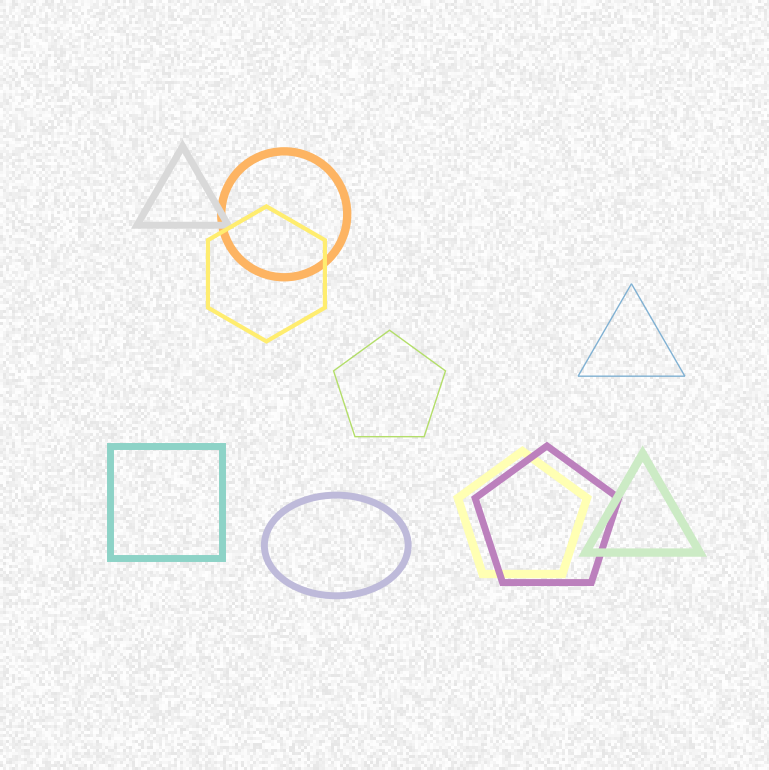[{"shape": "square", "thickness": 2.5, "radius": 0.37, "center": [0.215, 0.348]}, {"shape": "pentagon", "thickness": 3, "radius": 0.44, "center": [0.679, 0.326]}, {"shape": "oval", "thickness": 2.5, "radius": 0.47, "center": [0.437, 0.292]}, {"shape": "triangle", "thickness": 0.5, "radius": 0.4, "center": [0.82, 0.551]}, {"shape": "circle", "thickness": 3, "radius": 0.41, "center": [0.369, 0.722]}, {"shape": "pentagon", "thickness": 0.5, "radius": 0.38, "center": [0.506, 0.495]}, {"shape": "triangle", "thickness": 2.5, "radius": 0.34, "center": [0.237, 0.742]}, {"shape": "pentagon", "thickness": 2.5, "radius": 0.49, "center": [0.71, 0.323]}, {"shape": "triangle", "thickness": 3, "radius": 0.43, "center": [0.835, 0.325]}, {"shape": "hexagon", "thickness": 1.5, "radius": 0.44, "center": [0.346, 0.644]}]